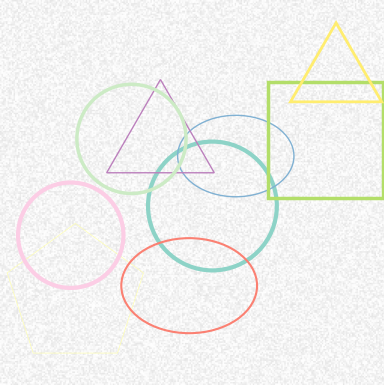[{"shape": "circle", "thickness": 3, "radius": 0.84, "center": [0.552, 0.465]}, {"shape": "pentagon", "thickness": 0.5, "radius": 0.93, "center": [0.196, 0.234]}, {"shape": "oval", "thickness": 1.5, "radius": 0.88, "center": [0.491, 0.258]}, {"shape": "oval", "thickness": 1, "radius": 0.76, "center": [0.612, 0.595]}, {"shape": "square", "thickness": 2.5, "radius": 0.75, "center": [0.845, 0.637]}, {"shape": "circle", "thickness": 3, "radius": 0.68, "center": [0.184, 0.389]}, {"shape": "triangle", "thickness": 1, "radius": 0.81, "center": [0.417, 0.632]}, {"shape": "circle", "thickness": 2.5, "radius": 0.71, "center": [0.341, 0.639]}, {"shape": "triangle", "thickness": 2, "radius": 0.68, "center": [0.873, 0.804]}]